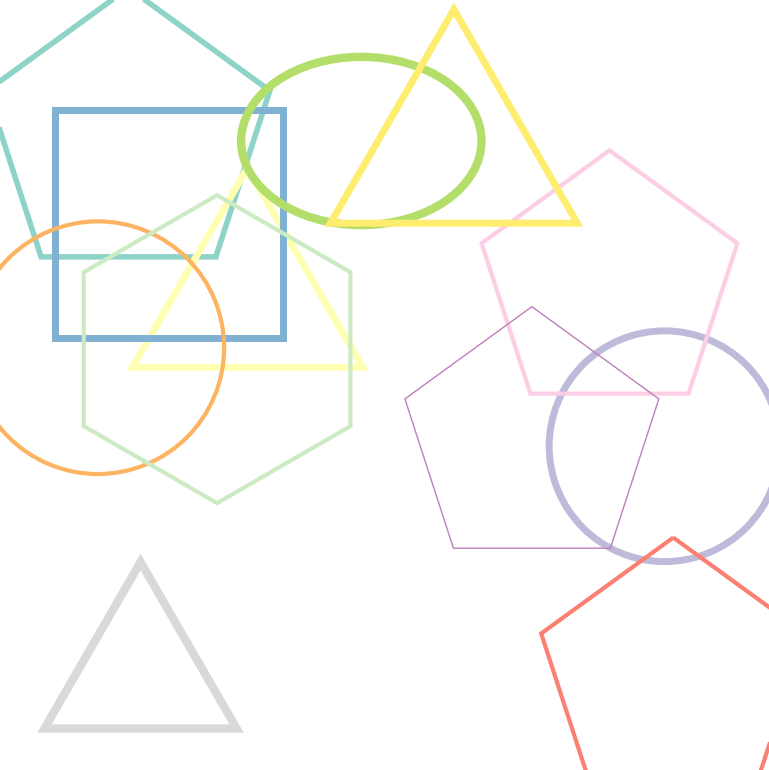[{"shape": "pentagon", "thickness": 2, "radius": 0.97, "center": [0.167, 0.823]}, {"shape": "triangle", "thickness": 2.5, "radius": 0.86, "center": [0.321, 0.609]}, {"shape": "circle", "thickness": 2.5, "radius": 0.75, "center": [0.863, 0.42]}, {"shape": "pentagon", "thickness": 1.5, "radius": 0.9, "center": [0.874, 0.122]}, {"shape": "square", "thickness": 2.5, "radius": 0.74, "center": [0.219, 0.71]}, {"shape": "circle", "thickness": 1.5, "radius": 0.82, "center": [0.127, 0.548]}, {"shape": "oval", "thickness": 3, "radius": 0.78, "center": [0.469, 0.817]}, {"shape": "pentagon", "thickness": 1.5, "radius": 0.87, "center": [0.792, 0.63]}, {"shape": "triangle", "thickness": 3, "radius": 0.72, "center": [0.183, 0.126]}, {"shape": "pentagon", "thickness": 0.5, "radius": 0.87, "center": [0.691, 0.428]}, {"shape": "hexagon", "thickness": 1.5, "radius": 1.0, "center": [0.282, 0.547]}, {"shape": "triangle", "thickness": 2.5, "radius": 0.93, "center": [0.589, 0.803]}]